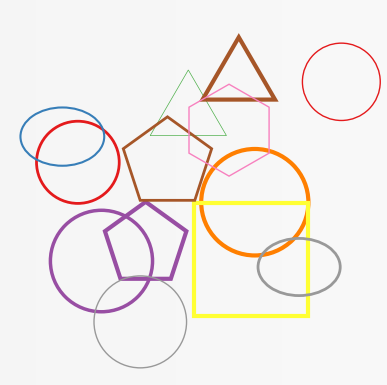[{"shape": "circle", "thickness": 2, "radius": 0.53, "center": [0.201, 0.578]}, {"shape": "circle", "thickness": 1, "radius": 0.5, "center": [0.881, 0.788]}, {"shape": "oval", "thickness": 1.5, "radius": 0.54, "center": [0.161, 0.645]}, {"shape": "triangle", "thickness": 0.5, "radius": 0.57, "center": [0.486, 0.705]}, {"shape": "circle", "thickness": 2.5, "radius": 0.66, "center": [0.262, 0.322]}, {"shape": "pentagon", "thickness": 3, "radius": 0.55, "center": [0.376, 0.365]}, {"shape": "circle", "thickness": 3, "radius": 0.69, "center": [0.658, 0.475]}, {"shape": "square", "thickness": 3, "radius": 0.74, "center": [0.648, 0.325]}, {"shape": "triangle", "thickness": 3, "radius": 0.54, "center": [0.616, 0.795]}, {"shape": "pentagon", "thickness": 2, "radius": 0.6, "center": [0.432, 0.577]}, {"shape": "hexagon", "thickness": 1, "radius": 0.6, "center": [0.591, 0.662]}, {"shape": "oval", "thickness": 2, "radius": 0.53, "center": [0.772, 0.306]}, {"shape": "circle", "thickness": 1, "radius": 0.6, "center": [0.362, 0.164]}]